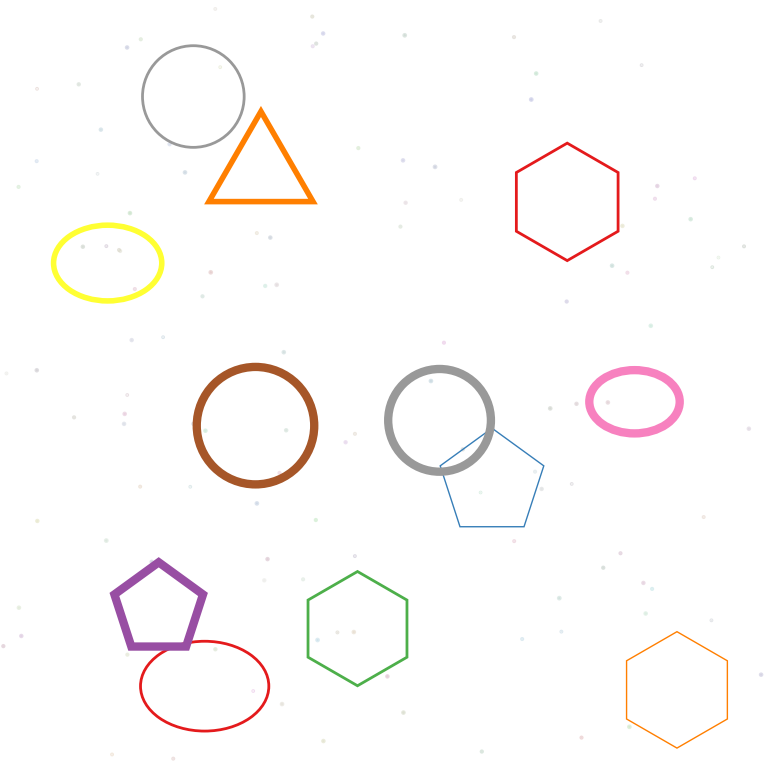[{"shape": "oval", "thickness": 1, "radius": 0.42, "center": [0.266, 0.109]}, {"shape": "hexagon", "thickness": 1, "radius": 0.38, "center": [0.737, 0.738]}, {"shape": "pentagon", "thickness": 0.5, "radius": 0.35, "center": [0.639, 0.373]}, {"shape": "hexagon", "thickness": 1, "radius": 0.37, "center": [0.464, 0.184]}, {"shape": "pentagon", "thickness": 3, "radius": 0.3, "center": [0.206, 0.209]}, {"shape": "hexagon", "thickness": 0.5, "radius": 0.38, "center": [0.879, 0.104]}, {"shape": "triangle", "thickness": 2, "radius": 0.39, "center": [0.339, 0.777]}, {"shape": "oval", "thickness": 2, "radius": 0.35, "center": [0.14, 0.658]}, {"shape": "circle", "thickness": 3, "radius": 0.38, "center": [0.332, 0.447]}, {"shape": "oval", "thickness": 3, "radius": 0.29, "center": [0.824, 0.478]}, {"shape": "circle", "thickness": 1, "radius": 0.33, "center": [0.251, 0.875]}, {"shape": "circle", "thickness": 3, "radius": 0.33, "center": [0.571, 0.454]}]